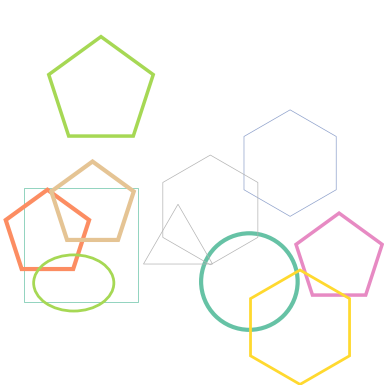[{"shape": "square", "thickness": 0.5, "radius": 0.74, "center": [0.211, 0.364]}, {"shape": "circle", "thickness": 3, "radius": 0.63, "center": [0.648, 0.269]}, {"shape": "pentagon", "thickness": 3, "radius": 0.57, "center": [0.123, 0.393]}, {"shape": "hexagon", "thickness": 0.5, "radius": 0.69, "center": [0.754, 0.576]}, {"shape": "pentagon", "thickness": 2.5, "radius": 0.59, "center": [0.881, 0.329]}, {"shape": "oval", "thickness": 2, "radius": 0.52, "center": [0.192, 0.265]}, {"shape": "pentagon", "thickness": 2.5, "radius": 0.71, "center": [0.262, 0.762]}, {"shape": "hexagon", "thickness": 2, "radius": 0.74, "center": [0.779, 0.15]}, {"shape": "pentagon", "thickness": 3, "radius": 0.56, "center": [0.24, 0.468]}, {"shape": "hexagon", "thickness": 0.5, "radius": 0.71, "center": [0.546, 0.455]}, {"shape": "triangle", "thickness": 0.5, "radius": 0.52, "center": [0.462, 0.366]}]